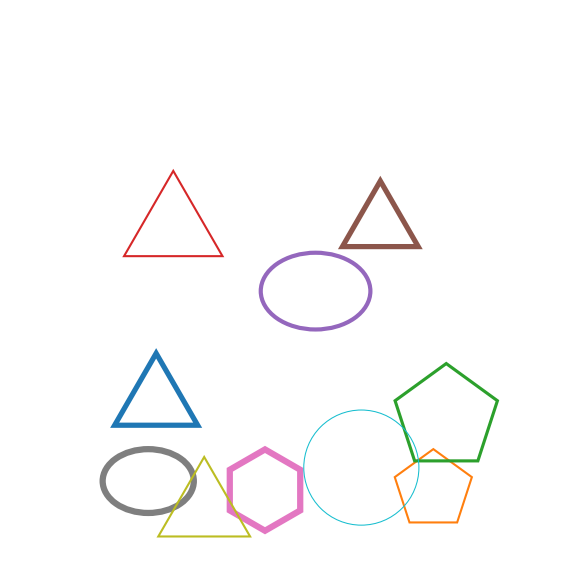[{"shape": "triangle", "thickness": 2.5, "radius": 0.41, "center": [0.27, 0.304]}, {"shape": "pentagon", "thickness": 1, "radius": 0.35, "center": [0.75, 0.151]}, {"shape": "pentagon", "thickness": 1.5, "radius": 0.47, "center": [0.773, 0.276]}, {"shape": "triangle", "thickness": 1, "radius": 0.49, "center": [0.3, 0.605]}, {"shape": "oval", "thickness": 2, "radius": 0.47, "center": [0.546, 0.495]}, {"shape": "triangle", "thickness": 2.5, "radius": 0.38, "center": [0.659, 0.61]}, {"shape": "hexagon", "thickness": 3, "radius": 0.35, "center": [0.459, 0.15]}, {"shape": "oval", "thickness": 3, "radius": 0.39, "center": [0.257, 0.166]}, {"shape": "triangle", "thickness": 1, "radius": 0.46, "center": [0.354, 0.116]}, {"shape": "circle", "thickness": 0.5, "radius": 0.5, "center": [0.626, 0.189]}]